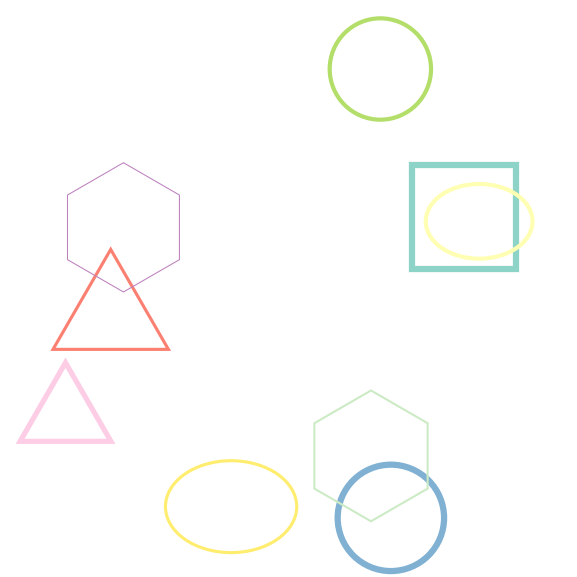[{"shape": "square", "thickness": 3, "radius": 0.45, "center": [0.803, 0.624]}, {"shape": "oval", "thickness": 2, "radius": 0.46, "center": [0.83, 0.616]}, {"shape": "triangle", "thickness": 1.5, "radius": 0.58, "center": [0.192, 0.452]}, {"shape": "circle", "thickness": 3, "radius": 0.46, "center": [0.677, 0.102]}, {"shape": "circle", "thickness": 2, "radius": 0.44, "center": [0.659, 0.88]}, {"shape": "triangle", "thickness": 2.5, "radius": 0.45, "center": [0.113, 0.28]}, {"shape": "hexagon", "thickness": 0.5, "radius": 0.56, "center": [0.214, 0.605]}, {"shape": "hexagon", "thickness": 1, "radius": 0.57, "center": [0.642, 0.21]}, {"shape": "oval", "thickness": 1.5, "radius": 0.57, "center": [0.4, 0.122]}]